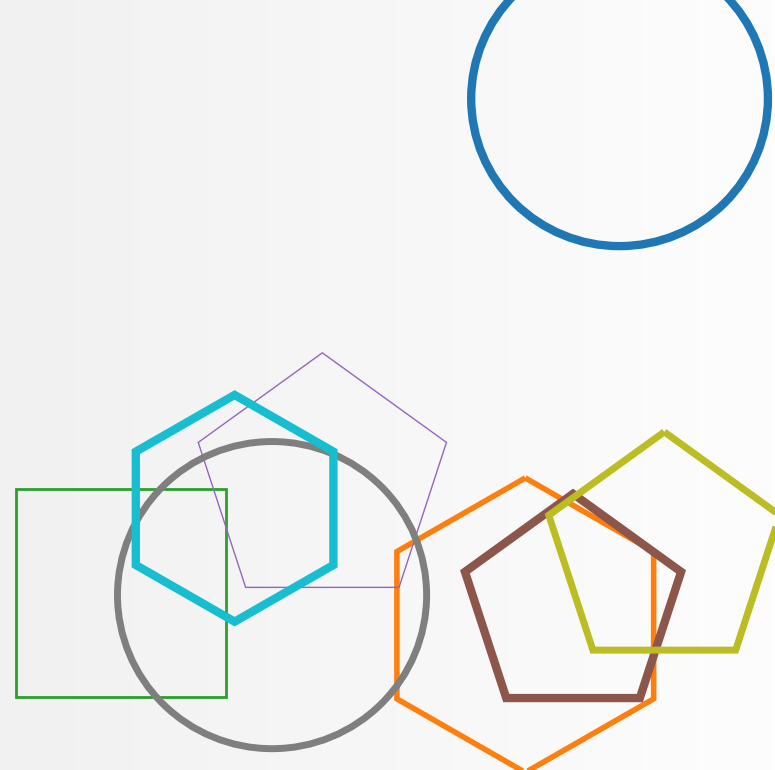[{"shape": "circle", "thickness": 3, "radius": 0.96, "center": [0.799, 0.872]}, {"shape": "hexagon", "thickness": 2, "radius": 0.96, "center": [0.678, 0.188]}, {"shape": "square", "thickness": 1, "radius": 0.68, "center": [0.156, 0.23]}, {"shape": "pentagon", "thickness": 0.5, "radius": 0.84, "center": [0.416, 0.373]}, {"shape": "pentagon", "thickness": 3, "radius": 0.73, "center": [0.739, 0.212]}, {"shape": "circle", "thickness": 2.5, "radius": 1.0, "center": [0.351, 0.227]}, {"shape": "pentagon", "thickness": 2.5, "radius": 0.78, "center": [0.857, 0.282]}, {"shape": "hexagon", "thickness": 3, "radius": 0.74, "center": [0.303, 0.34]}]